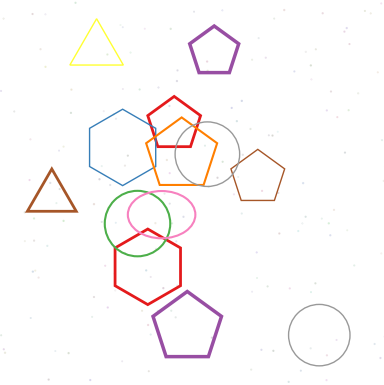[{"shape": "pentagon", "thickness": 2, "radius": 0.36, "center": [0.452, 0.677]}, {"shape": "hexagon", "thickness": 2, "radius": 0.49, "center": [0.384, 0.307]}, {"shape": "hexagon", "thickness": 1, "radius": 0.5, "center": [0.319, 0.617]}, {"shape": "circle", "thickness": 1.5, "radius": 0.43, "center": [0.357, 0.419]}, {"shape": "pentagon", "thickness": 2.5, "radius": 0.47, "center": [0.486, 0.149]}, {"shape": "pentagon", "thickness": 2.5, "radius": 0.33, "center": [0.556, 0.866]}, {"shape": "pentagon", "thickness": 1.5, "radius": 0.48, "center": [0.472, 0.598]}, {"shape": "triangle", "thickness": 1, "radius": 0.4, "center": [0.251, 0.871]}, {"shape": "pentagon", "thickness": 1, "radius": 0.37, "center": [0.67, 0.539]}, {"shape": "triangle", "thickness": 2, "radius": 0.37, "center": [0.135, 0.488]}, {"shape": "oval", "thickness": 1.5, "radius": 0.44, "center": [0.42, 0.442]}, {"shape": "circle", "thickness": 1, "radius": 0.4, "center": [0.829, 0.13]}, {"shape": "circle", "thickness": 1, "radius": 0.42, "center": [0.539, 0.6]}]